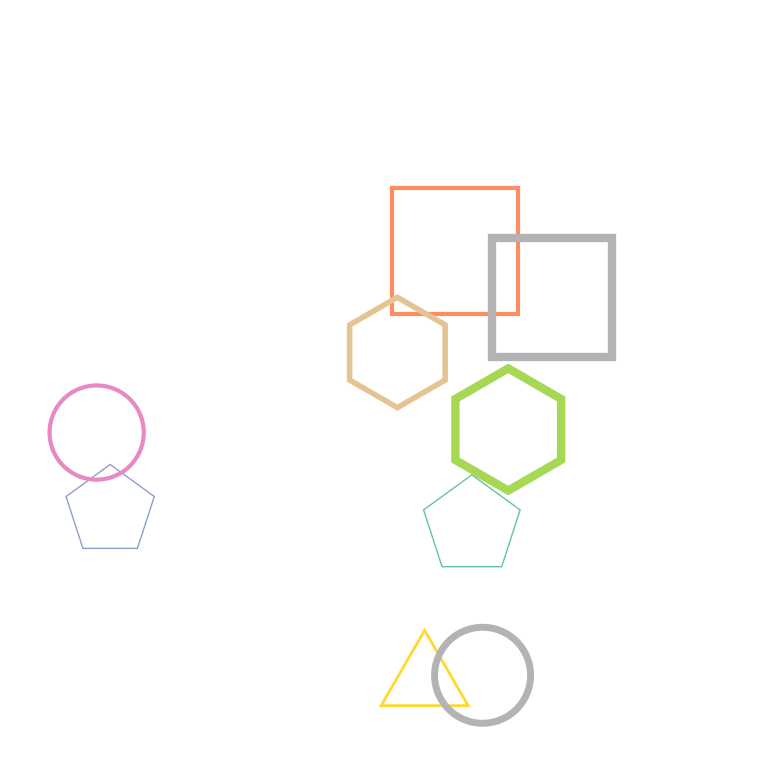[{"shape": "pentagon", "thickness": 0.5, "radius": 0.33, "center": [0.613, 0.317]}, {"shape": "square", "thickness": 1.5, "radius": 0.41, "center": [0.591, 0.674]}, {"shape": "pentagon", "thickness": 0.5, "radius": 0.3, "center": [0.143, 0.337]}, {"shape": "circle", "thickness": 1.5, "radius": 0.31, "center": [0.126, 0.438]}, {"shape": "hexagon", "thickness": 3, "radius": 0.4, "center": [0.66, 0.442]}, {"shape": "triangle", "thickness": 1, "radius": 0.33, "center": [0.551, 0.116]}, {"shape": "hexagon", "thickness": 2, "radius": 0.36, "center": [0.516, 0.542]}, {"shape": "square", "thickness": 3, "radius": 0.39, "center": [0.717, 0.614]}, {"shape": "circle", "thickness": 2.5, "radius": 0.31, "center": [0.627, 0.123]}]